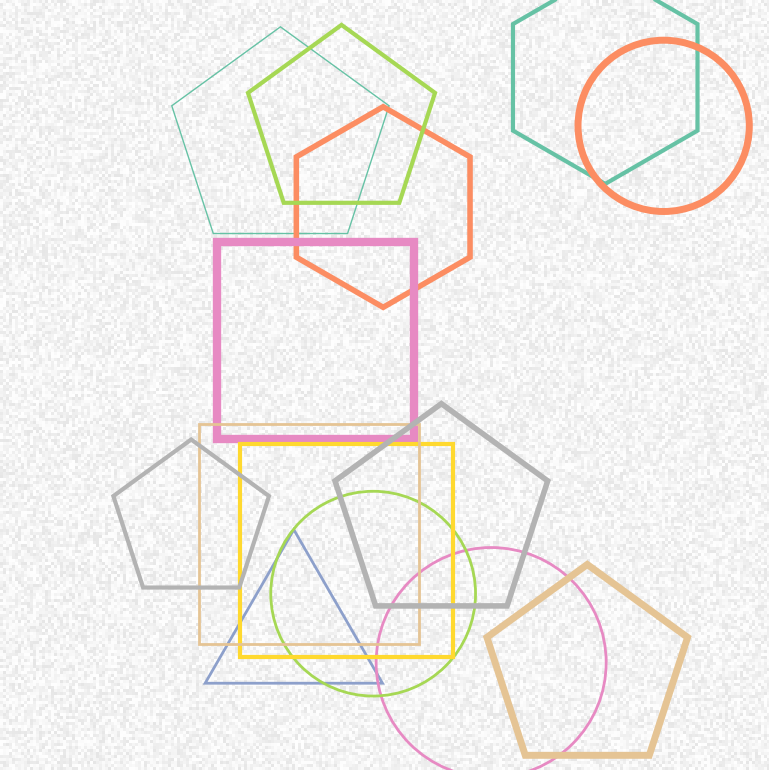[{"shape": "pentagon", "thickness": 0.5, "radius": 0.74, "center": [0.364, 0.817]}, {"shape": "hexagon", "thickness": 1.5, "radius": 0.69, "center": [0.786, 0.9]}, {"shape": "circle", "thickness": 2.5, "radius": 0.56, "center": [0.862, 0.837]}, {"shape": "hexagon", "thickness": 2, "radius": 0.65, "center": [0.498, 0.731]}, {"shape": "triangle", "thickness": 1, "radius": 0.66, "center": [0.382, 0.179]}, {"shape": "circle", "thickness": 1, "radius": 0.75, "center": [0.638, 0.14]}, {"shape": "square", "thickness": 3, "radius": 0.64, "center": [0.409, 0.558]}, {"shape": "pentagon", "thickness": 1.5, "radius": 0.64, "center": [0.444, 0.84]}, {"shape": "circle", "thickness": 1, "radius": 0.66, "center": [0.485, 0.229]}, {"shape": "square", "thickness": 1.5, "radius": 0.69, "center": [0.45, 0.285]}, {"shape": "square", "thickness": 1, "radius": 0.71, "center": [0.401, 0.306]}, {"shape": "pentagon", "thickness": 2.5, "radius": 0.68, "center": [0.763, 0.13]}, {"shape": "pentagon", "thickness": 2, "radius": 0.73, "center": [0.573, 0.331]}, {"shape": "pentagon", "thickness": 1.5, "radius": 0.53, "center": [0.248, 0.323]}]